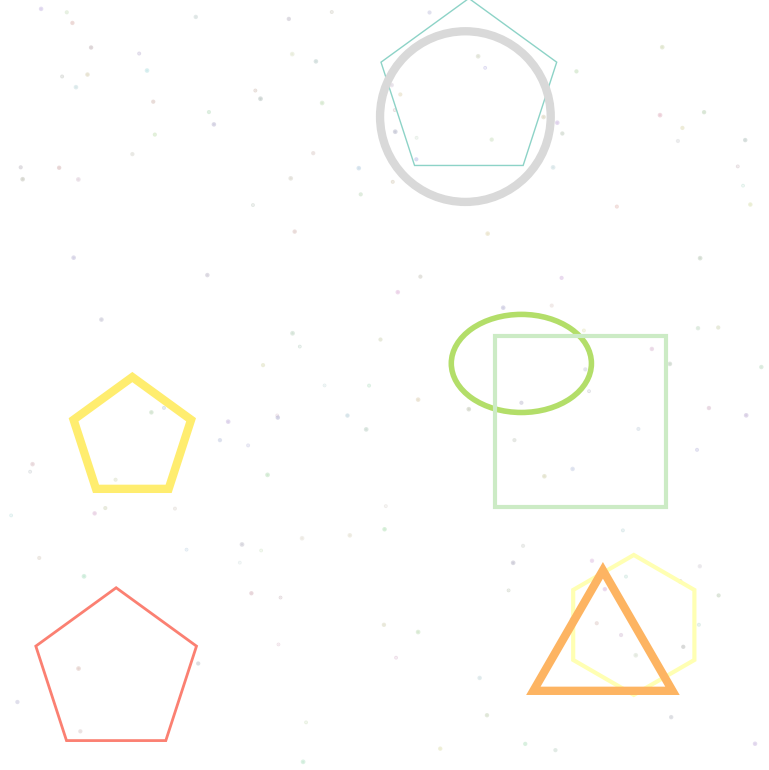[{"shape": "pentagon", "thickness": 0.5, "radius": 0.6, "center": [0.609, 0.882]}, {"shape": "hexagon", "thickness": 1.5, "radius": 0.45, "center": [0.823, 0.188]}, {"shape": "pentagon", "thickness": 1, "radius": 0.55, "center": [0.151, 0.127]}, {"shape": "triangle", "thickness": 3, "radius": 0.52, "center": [0.783, 0.155]}, {"shape": "oval", "thickness": 2, "radius": 0.45, "center": [0.677, 0.528]}, {"shape": "circle", "thickness": 3, "radius": 0.55, "center": [0.604, 0.849]}, {"shape": "square", "thickness": 1.5, "radius": 0.55, "center": [0.753, 0.452]}, {"shape": "pentagon", "thickness": 3, "radius": 0.4, "center": [0.172, 0.43]}]